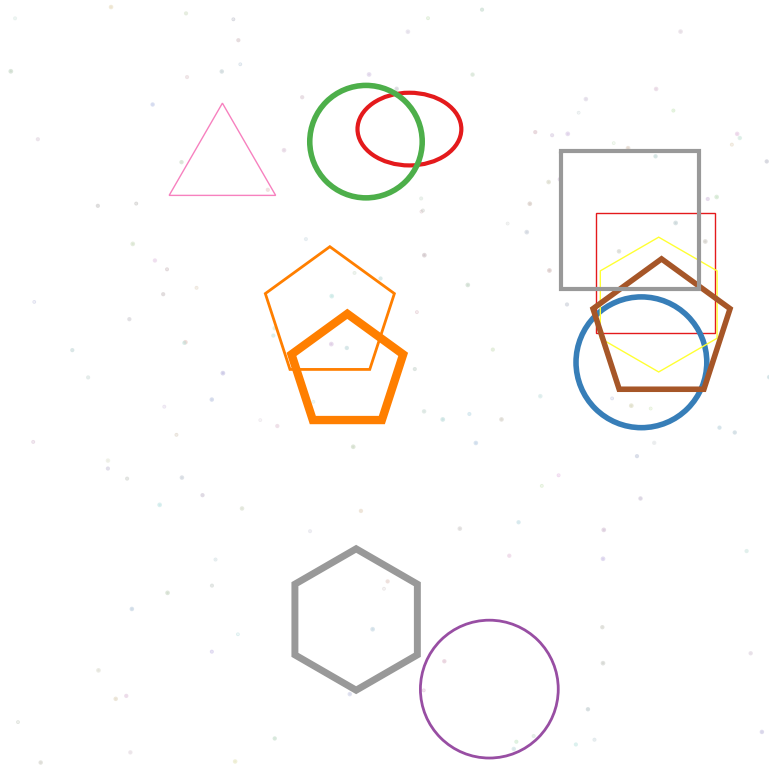[{"shape": "square", "thickness": 0.5, "radius": 0.39, "center": [0.851, 0.646]}, {"shape": "oval", "thickness": 1.5, "radius": 0.34, "center": [0.532, 0.832]}, {"shape": "circle", "thickness": 2, "radius": 0.42, "center": [0.833, 0.53]}, {"shape": "circle", "thickness": 2, "radius": 0.37, "center": [0.475, 0.816]}, {"shape": "circle", "thickness": 1, "radius": 0.45, "center": [0.635, 0.105]}, {"shape": "pentagon", "thickness": 1, "radius": 0.44, "center": [0.428, 0.592]}, {"shape": "pentagon", "thickness": 3, "radius": 0.38, "center": [0.451, 0.516]}, {"shape": "hexagon", "thickness": 0.5, "radius": 0.44, "center": [0.855, 0.604]}, {"shape": "pentagon", "thickness": 2, "radius": 0.47, "center": [0.859, 0.57]}, {"shape": "triangle", "thickness": 0.5, "radius": 0.4, "center": [0.289, 0.786]}, {"shape": "hexagon", "thickness": 2.5, "radius": 0.46, "center": [0.463, 0.195]}, {"shape": "square", "thickness": 1.5, "radius": 0.45, "center": [0.818, 0.715]}]